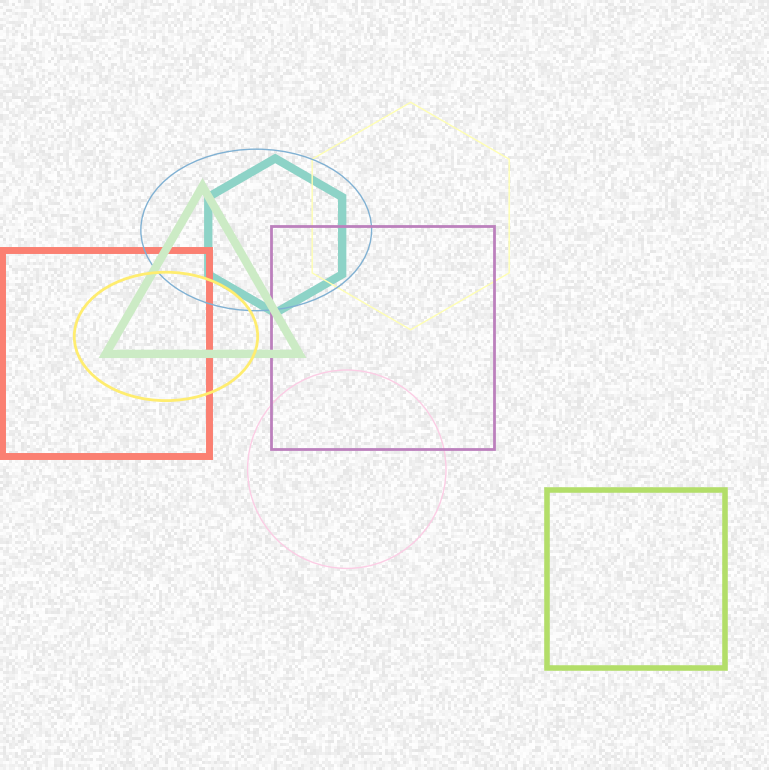[{"shape": "hexagon", "thickness": 3, "radius": 0.5, "center": [0.357, 0.694]}, {"shape": "hexagon", "thickness": 0.5, "radius": 0.74, "center": [0.533, 0.719]}, {"shape": "square", "thickness": 2.5, "radius": 0.67, "center": [0.137, 0.542]}, {"shape": "oval", "thickness": 0.5, "radius": 0.75, "center": [0.333, 0.701]}, {"shape": "square", "thickness": 2, "radius": 0.58, "center": [0.826, 0.248]}, {"shape": "circle", "thickness": 0.5, "radius": 0.64, "center": [0.45, 0.391]}, {"shape": "square", "thickness": 1, "radius": 0.72, "center": [0.496, 0.562]}, {"shape": "triangle", "thickness": 3, "radius": 0.73, "center": [0.263, 0.613]}, {"shape": "oval", "thickness": 1, "radius": 0.6, "center": [0.216, 0.563]}]